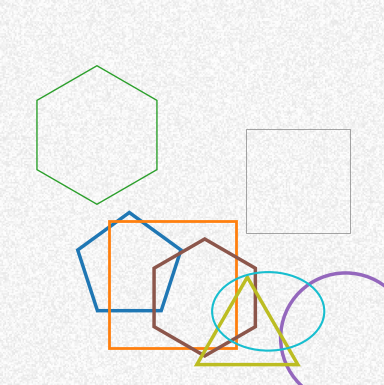[{"shape": "pentagon", "thickness": 2.5, "radius": 0.7, "center": [0.336, 0.307]}, {"shape": "square", "thickness": 2, "radius": 0.83, "center": [0.447, 0.261]}, {"shape": "hexagon", "thickness": 1, "radius": 0.9, "center": [0.252, 0.649]}, {"shape": "circle", "thickness": 2.5, "radius": 0.84, "center": [0.898, 0.122]}, {"shape": "hexagon", "thickness": 2.5, "radius": 0.76, "center": [0.532, 0.227]}, {"shape": "square", "thickness": 0.5, "radius": 0.67, "center": [0.775, 0.53]}, {"shape": "triangle", "thickness": 2.5, "radius": 0.76, "center": [0.642, 0.129]}, {"shape": "oval", "thickness": 1.5, "radius": 0.73, "center": [0.697, 0.191]}]